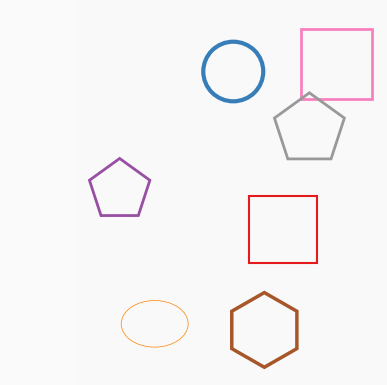[{"shape": "square", "thickness": 1.5, "radius": 0.43, "center": [0.73, 0.403]}, {"shape": "circle", "thickness": 3, "radius": 0.39, "center": [0.602, 0.814]}, {"shape": "pentagon", "thickness": 2, "radius": 0.41, "center": [0.309, 0.506]}, {"shape": "oval", "thickness": 0.5, "radius": 0.43, "center": [0.399, 0.159]}, {"shape": "hexagon", "thickness": 2.5, "radius": 0.49, "center": [0.682, 0.143]}, {"shape": "square", "thickness": 2, "radius": 0.46, "center": [0.869, 0.834]}, {"shape": "pentagon", "thickness": 2, "radius": 0.47, "center": [0.799, 0.664]}]